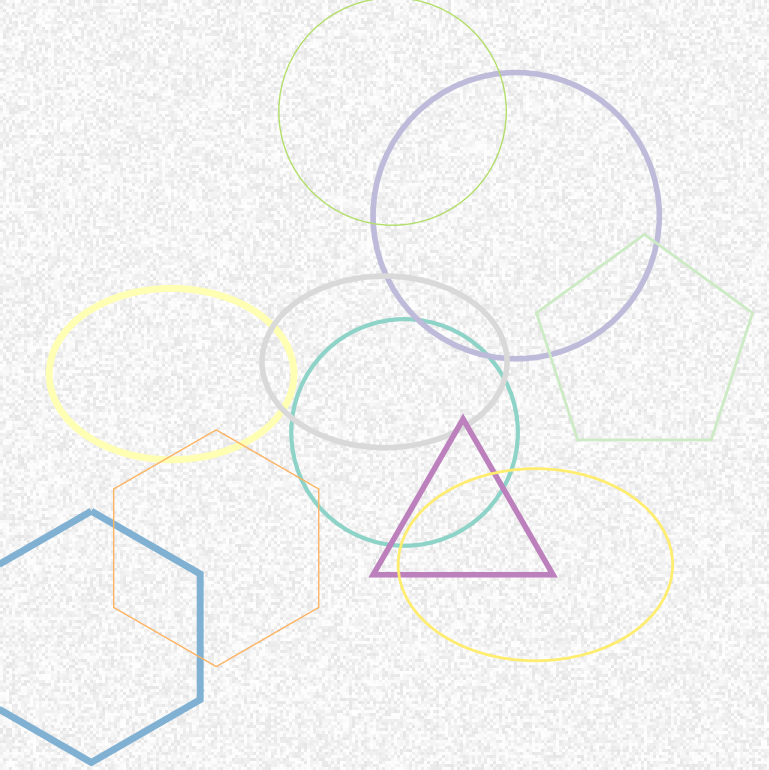[{"shape": "circle", "thickness": 1.5, "radius": 0.74, "center": [0.525, 0.438]}, {"shape": "oval", "thickness": 2.5, "radius": 0.79, "center": [0.223, 0.514]}, {"shape": "circle", "thickness": 2, "radius": 0.93, "center": [0.67, 0.72]}, {"shape": "hexagon", "thickness": 2.5, "radius": 0.82, "center": [0.119, 0.173]}, {"shape": "hexagon", "thickness": 0.5, "radius": 0.77, "center": [0.281, 0.288]}, {"shape": "circle", "thickness": 0.5, "radius": 0.74, "center": [0.51, 0.855]}, {"shape": "oval", "thickness": 2, "radius": 0.8, "center": [0.499, 0.53]}, {"shape": "triangle", "thickness": 2, "radius": 0.67, "center": [0.601, 0.321]}, {"shape": "pentagon", "thickness": 1, "radius": 0.74, "center": [0.837, 0.548]}, {"shape": "oval", "thickness": 1, "radius": 0.89, "center": [0.695, 0.267]}]